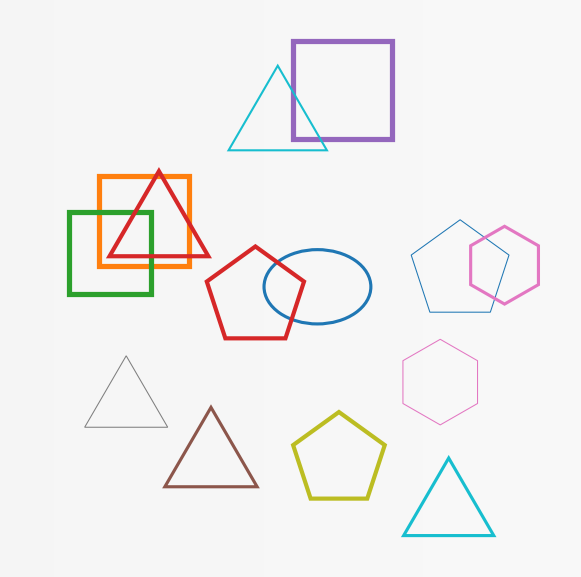[{"shape": "oval", "thickness": 1.5, "radius": 0.46, "center": [0.546, 0.503]}, {"shape": "pentagon", "thickness": 0.5, "radius": 0.44, "center": [0.792, 0.53]}, {"shape": "square", "thickness": 2.5, "radius": 0.39, "center": [0.247, 0.617]}, {"shape": "square", "thickness": 2.5, "radius": 0.36, "center": [0.189, 0.561]}, {"shape": "triangle", "thickness": 2, "radius": 0.49, "center": [0.273, 0.604]}, {"shape": "pentagon", "thickness": 2, "radius": 0.44, "center": [0.439, 0.484]}, {"shape": "square", "thickness": 2.5, "radius": 0.42, "center": [0.59, 0.844]}, {"shape": "triangle", "thickness": 1.5, "radius": 0.46, "center": [0.363, 0.202]}, {"shape": "hexagon", "thickness": 0.5, "radius": 0.37, "center": [0.757, 0.337]}, {"shape": "hexagon", "thickness": 1.5, "radius": 0.34, "center": [0.868, 0.54]}, {"shape": "triangle", "thickness": 0.5, "radius": 0.41, "center": [0.217, 0.301]}, {"shape": "pentagon", "thickness": 2, "radius": 0.41, "center": [0.583, 0.203]}, {"shape": "triangle", "thickness": 1, "radius": 0.49, "center": [0.478, 0.788]}, {"shape": "triangle", "thickness": 1.5, "radius": 0.45, "center": [0.772, 0.116]}]